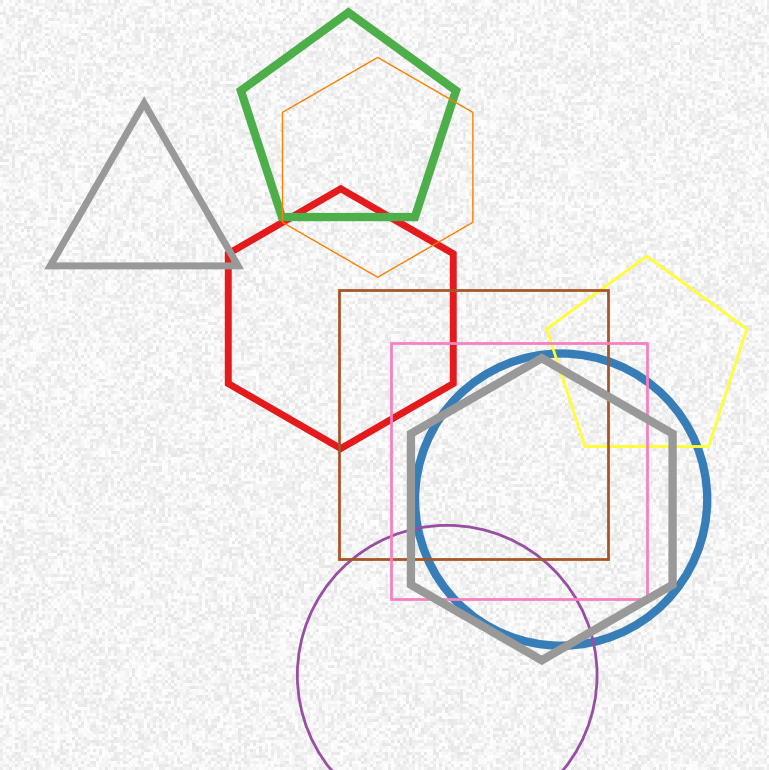[{"shape": "hexagon", "thickness": 2.5, "radius": 0.84, "center": [0.443, 0.586]}, {"shape": "circle", "thickness": 3, "radius": 0.95, "center": [0.729, 0.351]}, {"shape": "pentagon", "thickness": 3, "radius": 0.73, "center": [0.453, 0.837]}, {"shape": "circle", "thickness": 1, "radius": 0.97, "center": [0.581, 0.123]}, {"shape": "hexagon", "thickness": 0.5, "radius": 0.71, "center": [0.49, 0.783]}, {"shape": "pentagon", "thickness": 1, "radius": 0.68, "center": [0.84, 0.531]}, {"shape": "square", "thickness": 1, "radius": 0.87, "center": [0.615, 0.449]}, {"shape": "square", "thickness": 1, "radius": 0.83, "center": [0.674, 0.389]}, {"shape": "triangle", "thickness": 2.5, "radius": 0.7, "center": [0.187, 0.725]}, {"shape": "hexagon", "thickness": 3, "radius": 0.98, "center": [0.704, 0.339]}]